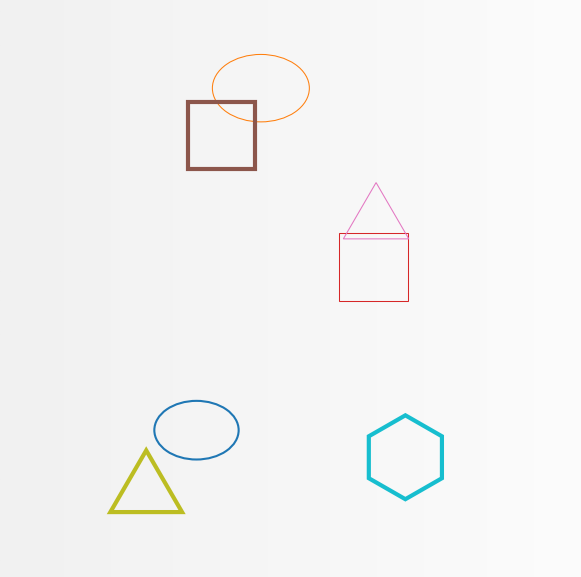[{"shape": "oval", "thickness": 1, "radius": 0.36, "center": [0.338, 0.254]}, {"shape": "oval", "thickness": 0.5, "radius": 0.42, "center": [0.449, 0.846]}, {"shape": "square", "thickness": 0.5, "radius": 0.3, "center": [0.642, 0.537]}, {"shape": "square", "thickness": 2, "radius": 0.29, "center": [0.382, 0.765]}, {"shape": "triangle", "thickness": 0.5, "radius": 0.32, "center": [0.647, 0.618]}, {"shape": "triangle", "thickness": 2, "radius": 0.36, "center": [0.252, 0.148]}, {"shape": "hexagon", "thickness": 2, "radius": 0.36, "center": [0.697, 0.207]}]